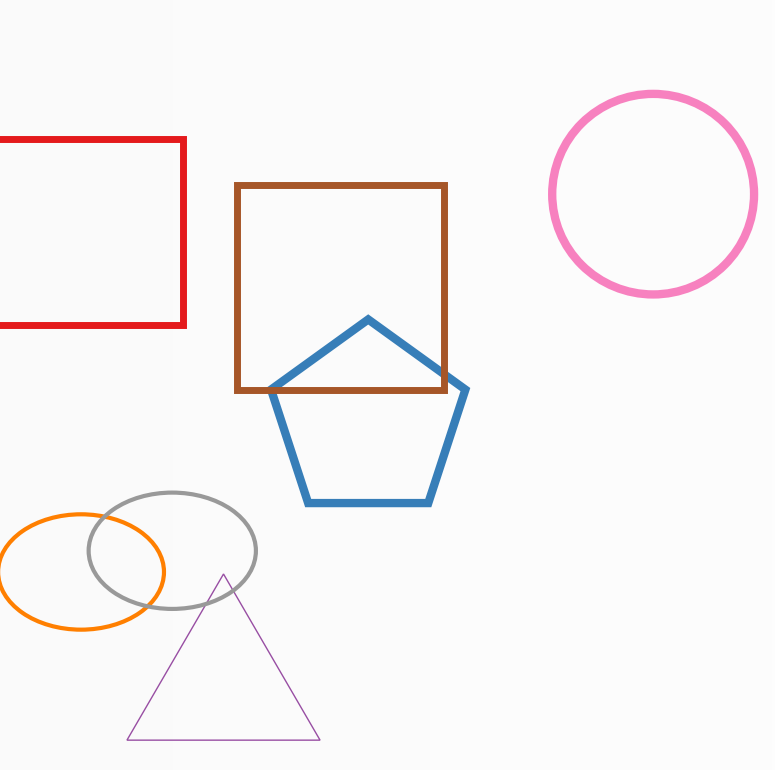[{"shape": "square", "thickness": 2.5, "radius": 0.6, "center": [0.116, 0.699]}, {"shape": "pentagon", "thickness": 3, "radius": 0.66, "center": [0.475, 0.453]}, {"shape": "triangle", "thickness": 0.5, "radius": 0.72, "center": [0.288, 0.111]}, {"shape": "oval", "thickness": 1.5, "radius": 0.54, "center": [0.105, 0.257]}, {"shape": "square", "thickness": 2.5, "radius": 0.67, "center": [0.439, 0.627]}, {"shape": "circle", "thickness": 3, "radius": 0.65, "center": [0.843, 0.748]}, {"shape": "oval", "thickness": 1.5, "radius": 0.54, "center": [0.222, 0.285]}]